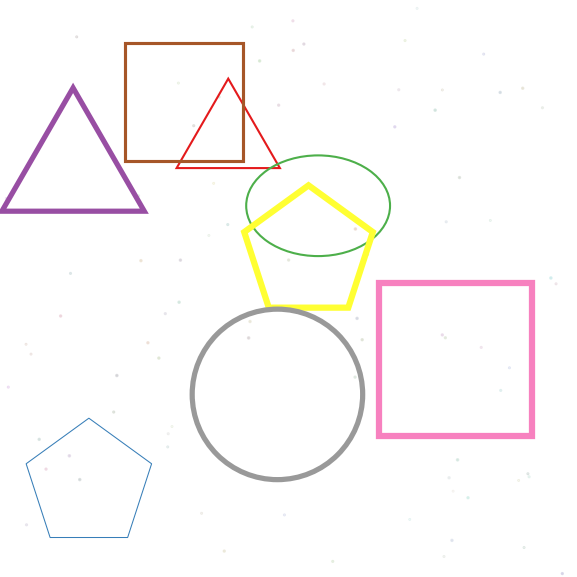[{"shape": "triangle", "thickness": 1, "radius": 0.52, "center": [0.395, 0.76]}, {"shape": "pentagon", "thickness": 0.5, "radius": 0.57, "center": [0.154, 0.161]}, {"shape": "oval", "thickness": 1, "radius": 0.62, "center": [0.551, 0.643]}, {"shape": "triangle", "thickness": 2.5, "radius": 0.71, "center": [0.127, 0.705]}, {"shape": "pentagon", "thickness": 3, "radius": 0.59, "center": [0.534, 0.561]}, {"shape": "square", "thickness": 1.5, "radius": 0.51, "center": [0.318, 0.822]}, {"shape": "square", "thickness": 3, "radius": 0.66, "center": [0.788, 0.377]}, {"shape": "circle", "thickness": 2.5, "radius": 0.74, "center": [0.48, 0.316]}]